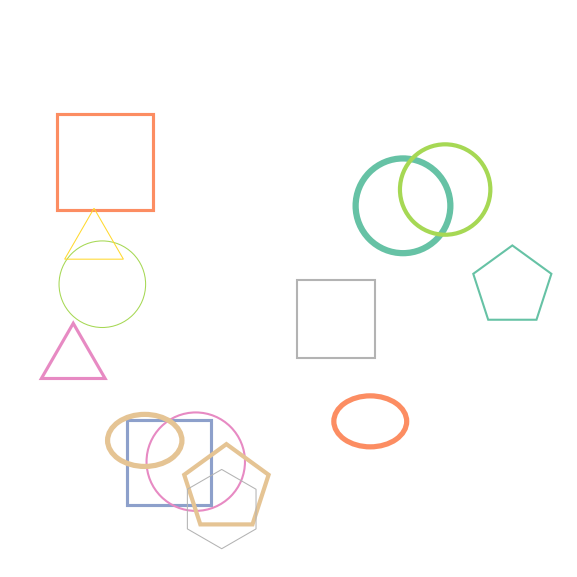[{"shape": "circle", "thickness": 3, "radius": 0.41, "center": [0.698, 0.643]}, {"shape": "pentagon", "thickness": 1, "radius": 0.36, "center": [0.887, 0.503]}, {"shape": "square", "thickness": 1.5, "radius": 0.42, "center": [0.182, 0.719]}, {"shape": "oval", "thickness": 2.5, "radius": 0.32, "center": [0.641, 0.27]}, {"shape": "square", "thickness": 1.5, "radius": 0.36, "center": [0.292, 0.198]}, {"shape": "triangle", "thickness": 1.5, "radius": 0.32, "center": [0.127, 0.376]}, {"shape": "circle", "thickness": 1, "radius": 0.43, "center": [0.339, 0.2]}, {"shape": "circle", "thickness": 0.5, "radius": 0.37, "center": [0.177, 0.507]}, {"shape": "circle", "thickness": 2, "radius": 0.39, "center": [0.771, 0.671]}, {"shape": "triangle", "thickness": 0.5, "radius": 0.29, "center": [0.163, 0.58]}, {"shape": "pentagon", "thickness": 2, "radius": 0.38, "center": [0.392, 0.153]}, {"shape": "oval", "thickness": 2.5, "radius": 0.32, "center": [0.251, 0.237]}, {"shape": "square", "thickness": 1, "radius": 0.34, "center": [0.582, 0.447]}, {"shape": "hexagon", "thickness": 0.5, "radius": 0.34, "center": [0.384, 0.118]}]